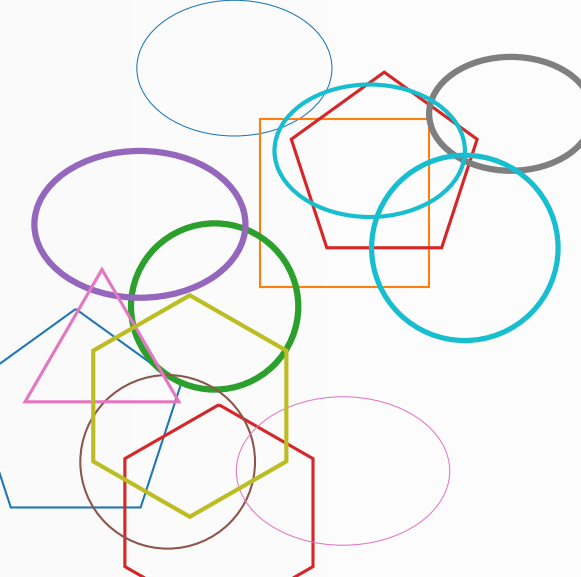[{"shape": "pentagon", "thickness": 1, "radius": 0.95, "center": [0.13, 0.274]}, {"shape": "oval", "thickness": 0.5, "radius": 0.84, "center": [0.403, 0.881]}, {"shape": "square", "thickness": 1, "radius": 0.73, "center": [0.592, 0.647]}, {"shape": "circle", "thickness": 3, "radius": 0.72, "center": [0.369, 0.468]}, {"shape": "pentagon", "thickness": 1.5, "radius": 0.84, "center": [0.661, 0.706]}, {"shape": "hexagon", "thickness": 1.5, "radius": 0.93, "center": [0.377, 0.111]}, {"shape": "oval", "thickness": 3, "radius": 0.91, "center": [0.241, 0.611]}, {"shape": "circle", "thickness": 1, "radius": 0.75, "center": [0.288, 0.199]}, {"shape": "oval", "thickness": 0.5, "radius": 0.92, "center": [0.59, 0.184]}, {"shape": "triangle", "thickness": 1.5, "radius": 0.76, "center": [0.175, 0.38]}, {"shape": "oval", "thickness": 3, "radius": 0.7, "center": [0.879, 0.802]}, {"shape": "hexagon", "thickness": 2, "radius": 0.96, "center": [0.327, 0.296]}, {"shape": "circle", "thickness": 2.5, "radius": 0.8, "center": [0.8, 0.57]}, {"shape": "oval", "thickness": 2, "radius": 0.82, "center": [0.636, 0.738]}]